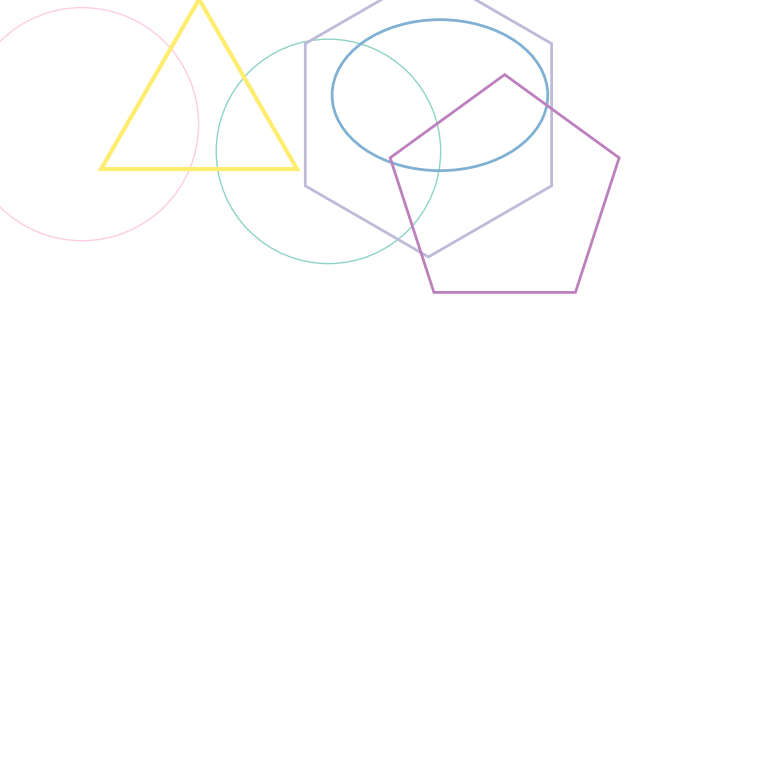[{"shape": "circle", "thickness": 0.5, "radius": 0.73, "center": [0.427, 0.803]}, {"shape": "hexagon", "thickness": 1, "radius": 0.92, "center": [0.556, 0.851]}, {"shape": "oval", "thickness": 1, "radius": 0.7, "center": [0.571, 0.876]}, {"shape": "circle", "thickness": 0.5, "radius": 0.76, "center": [0.107, 0.839]}, {"shape": "pentagon", "thickness": 1, "radius": 0.78, "center": [0.655, 0.747]}, {"shape": "triangle", "thickness": 1.5, "radius": 0.73, "center": [0.259, 0.854]}]